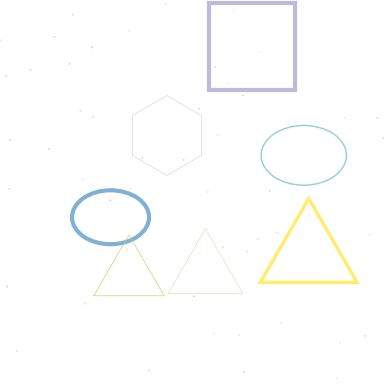[{"shape": "oval", "thickness": 1, "radius": 0.55, "center": [0.789, 0.597]}, {"shape": "square", "thickness": 3, "radius": 0.56, "center": [0.654, 0.879]}, {"shape": "oval", "thickness": 3, "radius": 0.5, "center": [0.287, 0.436]}, {"shape": "triangle", "thickness": 0.5, "radius": 0.53, "center": [0.335, 0.284]}, {"shape": "hexagon", "thickness": 0.5, "radius": 0.52, "center": [0.434, 0.648]}, {"shape": "triangle", "thickness": 0.5, "radius": 0.56, "center": [0.534, 0.294]}, {"shape": "triangle", "thickness": 2.5, "radius": 0.73, "center": [0.802, 0.339]}]